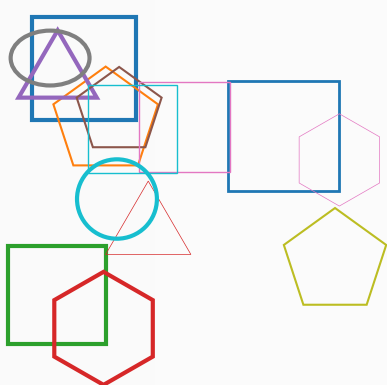[{"shape": "square", "thickness": 2, "radius": 0.71, "center": [0.732, 0.648]}, {"shape": "square", "thickness": 3, "radius": 0.67, "center": [0.218, 0.822]}, {"shape": "pentagon", "thickness": 1.5, "radius": 0.71, "center": [0.273, 0.685]}, {"shape": "square", "thickness": 3, "radius": 0.63, "center": [0.147, 0.234]}, {"shape": "hexagon", "thickness": 3, "radius": 0.73, "center": [0.267, 0.147]}, {"shape": "triangle", "thickness": 0.5, "radius": 0.64, "center": [0.383, 0.403]}, {"shape": "triangle", "thickness": 3, "radius": 0.58, "center": [0.149, 0.805]}, {"shape": "pentagon", "thickness": 1.5, "radius": 0.58, "center": [0.307, 0.711]}, {"shape": "hexagon", "thickness": 0.5, "radius": 0.6, "center": [0.876, 0.585]}, {"shape": "square", "thickness": 1, "radius": 0.59, "center": [0.476, 0.67]}, {"shape": "oval", "thickness": 3, "radius": 0.51, "center": [0.129, 0.849]}, {"shape": "pentagon", "thickness": 1.5, "radius": 0.69, "center": [0.865, 0.321]}, {"shape": "circle", "thickness": 3, "radius": 0.52, "center": [0.302, 0.483]}, {"shape": "square", "thickness": 1, "radius": 0.57, "center": [0.342, 0.664]}]